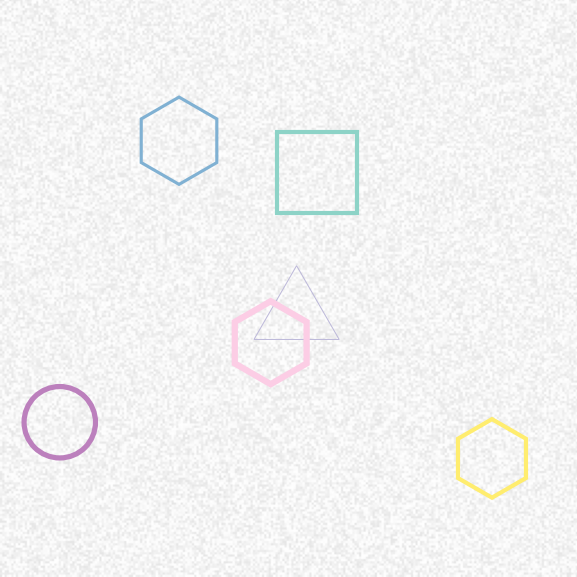[{"shape": "square", "thickness": 2, "radius": 0.35, "center": [0.549, 0.7]}, {"shape": "triangle", "thickness": 0.5, "radius": 0.43, "center": [0.514, 0.454]}, {"shape": "hexagon", "thickness": 1.5, "radius": 0.38, "center": [0.31, 0.755]}, {"shape": "hexagon", "thickness": 3, "radius": 0.36, "center": [0.469, 0.406]}, {"shape": "circle", "thickness": 2.5, "radius": 0.31, "center": [0.104, 0.268]}, {"shape": "hexagon", "thickness": 2, "radius": 0.34, "center": [0.852, 0.205]}]